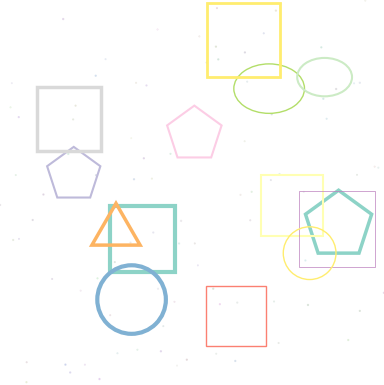[{"shape": "square", "thickness": 3, "radius": 0.42, "center": [0.37, 0.379]}, {"shape": "pentagon", "thickness": 2.5, "radius": 0.45, "center": [0.879, 0.416]}, {"shape": "square", "thickness": 1.5, "radius": 0.4, "center": [0.757, 0.466]}, {"shape": "pentagon", "thickness": 1.5, "radius": 0.36, "center": [0.192, 0.546]}, {"shape": "square", "thickness": 1, "radius": 0.39, "center": [0.613, 0.179]}, {"shape": "circle", "thickness": 3, "radius": 0.45, "center": [0.342, 0.222]}, {"shape": "triangle", "thickness": 2.5, "radius": 0.36, "center": [0.301, 0.399]}, {"shape": "oval", "thickness": 1, "radius": 0.46, "center": [0.699, 0.77]}, {"shape": "pentagon", "thickness": 1.5, "radius": 0.37, "center": [0.505, 0.651]}, {"shape": "square", "thickness": 2.5, "radius": 0.41, "center": [0.179, 0.69]}, {"shape": "square", "thickness": 0.5, "radius": 0.49, "center": [0.874, 0.406]}, {"shape": "oval", "thickness": 1.5, "radius": 0.36, "center": [0.843, 0.8]}, {"shape": "circle", "thickness": 1, "radius": 0.34, "center": [0.804, 0.342]}, {"shape": "square", "thickness": 2, "radius": 0.48, "center": [0.632, 0.896]}]